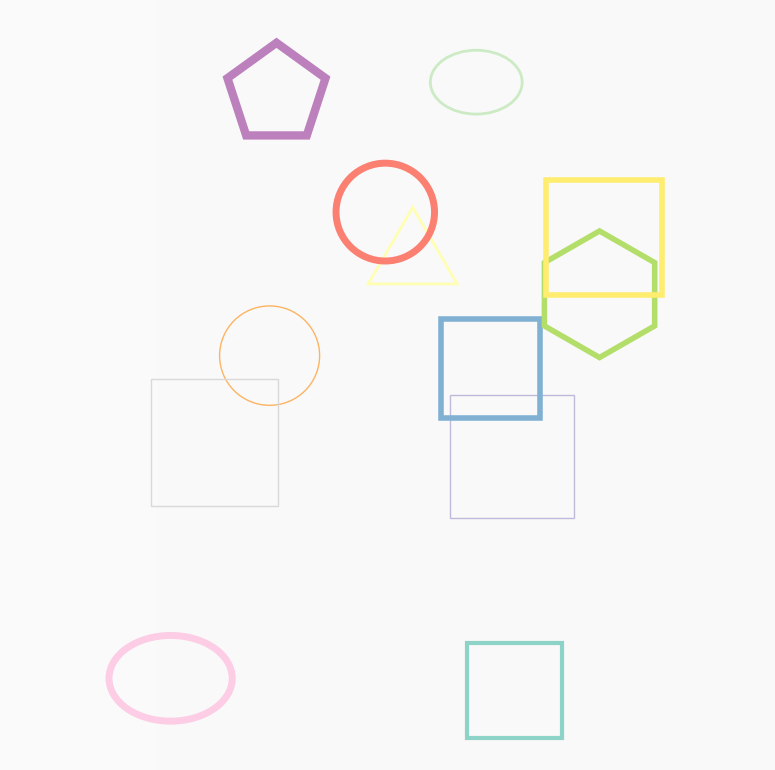[{"shape": "square", "thickness": 1.5, "radius": 0.31, "center": [0.664, 0.103]}, {"shape": "triangle", "thickness": 1, "radius": 0.33, "center": [0.532, 0.664]}, {"shape": "square", "thickness": 0.5, "radius": 0.4, "center": [0.661, 0.408]}, {"shape": "circle", "thickness": 2.5, "radius": 0.32, "center": [0.497, 0.725]}, {"shape": "square", "thickness": 2, "radius": 0.32, "center": [0.633, 0.522]}, {"shape": "circle", "thickness": 0.5, "radius": 0.32, "center": [0.348, 0.538]}, {"shape": "hexagon", "thickness": 2, "radius": 0.41, "center": [0.774, 0.618]}, {"shape": "oval", "thickness": 2.5, "radius": 0.4, "center": [0.22, 0.119]}, {"shape": "square", "thickness": 0.5, "radius": 0.41, "center": [0.277, 0.425]}, {"shape": "pentagon", "thickness": 3, "radius": 0.33, "center": [0.357, 0.878]}, {"shape": "oval", "thickness": 1, "radius": 0.3, "center": [0.615, 0.893]}, {"shape": "square", "thickness": 2, "radius": 0.37, "center": [0.78, 0.691]}]